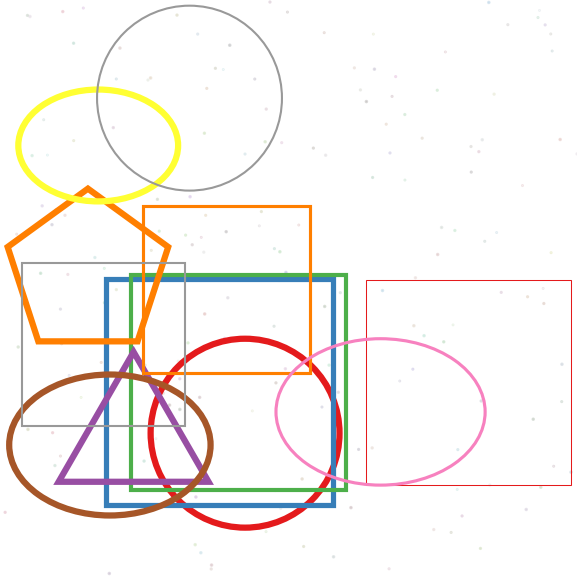[{"shape": "square", "thickness": 0.5, "radius": 0.88, "center": [0.812, 0.337]}, {"shape": "circle", "thickness": 3, "radius": 0.82, "center": [0.424, 0.249]}, {"shape": "square", "thickness": 2.5, "radius": 0.98, "center": [0.38, 0.321]}, {"shape": "square", "thickness": 2, "radius": 0.93, "center": [0.413, 0.336]}, {"shape": "triangle", "thickness": 3, "radius": 0.75, "center": [0.231, 0.24]}, {"shape": "pentagon", "thickness": 3, "radius": 0.73, "center": [0.152, 0.526]}, {"shape": "square", "thickness": 1.5, "radius": 0.72, "center": [0.393, 0.497]}, {"shape": "oval", "thickness": 3, "radius": 0.69, "center": [0.17, 0.747]}, {"shape": "oval", "thickness": 3, "radius": 0.87, "center": [0.19, 0.229]}, {"shape": "oval", "thickness": 1.5, "radius": 0.91, "center": [0.659, 0.286]}, {"shape": "circle", "thickness": 1, "radius": 0.8, "center": [0.328, 0.829]}, {"shape": "square", "thickness": 1, "radius": 0.7, "center": [0.179, 0.403]}]